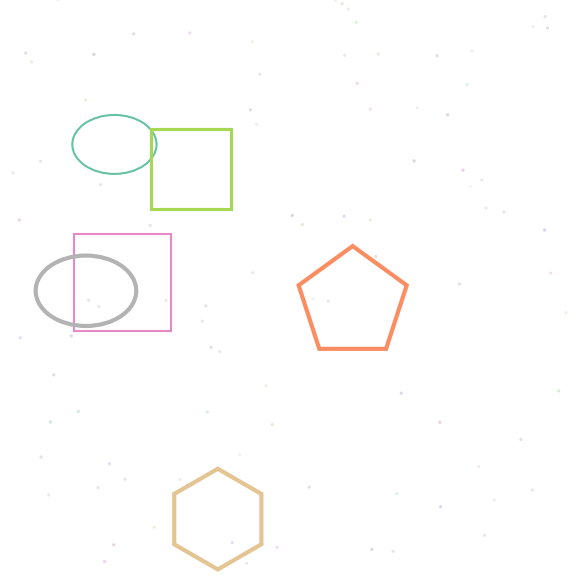[{"shape": "oval", "thickness": 1, "radius": 0.36, "center": [0.198, 0.749]}, {"shape": "pentagon", "thickness": 2, "radius": 0.49, "center": [0.611, 0.475]}, {"shape": "square", "thickness": 1, "radius": 0.42, "center": [0.212, 0.51]}, {"shape": "square", "thickness": 1.5, "radius": 0.35, "center": [0.331, 0.706]}, {"shape": "hexagon", "thickness": 2, "radius": 0.44, "center": [0.377, 0.1]}, {"shape": "oval", "thickness": 2, "radius": 0.44, "center": [0.149, 0.496]}]